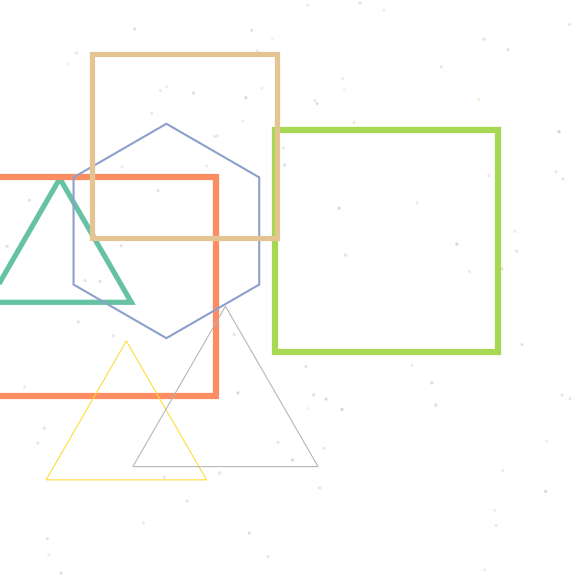[{"shape": "triangle", "thickness": 2.5, "radius": 0.71, "center": [0.104, 0.547]}, {"shape": "square", "thickness": 3, "radius": 0.95, "center": [0.184, 0.503]}, {"shape": "hexagon", "thickness": 1, "radius": 0.93, "center": [0.288, 0.599]}, {"shape": "square", "thickness": 3, "radius": 0.96, "center": [0.669, 0.582]}, {"shape": "triangle", "thickness": 0.5, "radius": 0.8, "center": [0.219, 0.248]}, {"shape": "square", "thickness": 2.5, "radius": 0.8, "center": [0.32, 0.746]}, {"shape": "triangle", "thickness": 0.5, "radius": 0.93, "center": [0.39, 0.284]}]